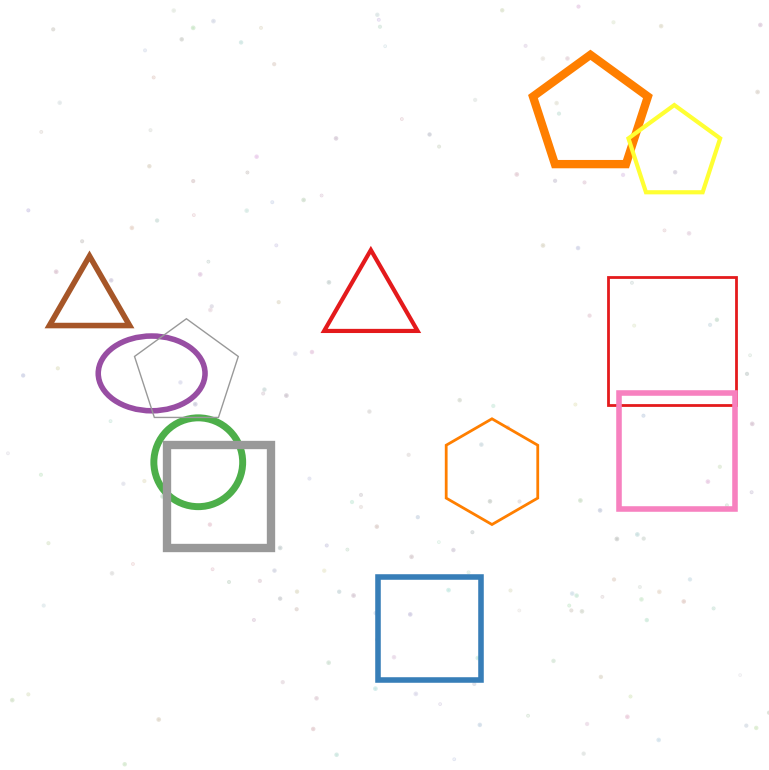[{"shape": "square", "thickness": 1, "radius": 0.41, "center": [0.873, 0.557]}, {"shape": "triangle", "thickness": 1.5, "radius": 0.35, "center": [0.482, 0.605]}, {"shape": "square", "thickness": 2, "radius": 0.33, "center": [0.558, 0.184]}, {"shape": "circle", "thickness": 2.5, "radius": 0.29, "center": [0.257, 0.4]}, {"shape": "oval", "thickness": 2, "radius": 0.35, "center": [0.197, 0.515]}, {"shape": "hexagon", "thickness": 1, "radius": 0.34, "center": [0.639, 0.387]}, {"shape": "pentagon", "thickness": 3, "radius": 0.39, "center": [0.767, 0.85]}, {"shape": "pentagon", "thickness": 1.5, "radius": 0.31, "center": [0.876, 0.801]}, {"shape": "triangle", "thickness": 2, "radius": 0.3, "center": [0.116, 0.607]}, {"shape": "square", "thickness": 2, "radius": 0.38, "center": [0.88, 0.414]}, {"shape": "pentagon", "thickness": 0.5, "radius": 0.35, "center": [0.242, 0.515]}, {"shape": "square", "thickness": 3, "radius": 0.34, "center": [0.285, 0.355]}]